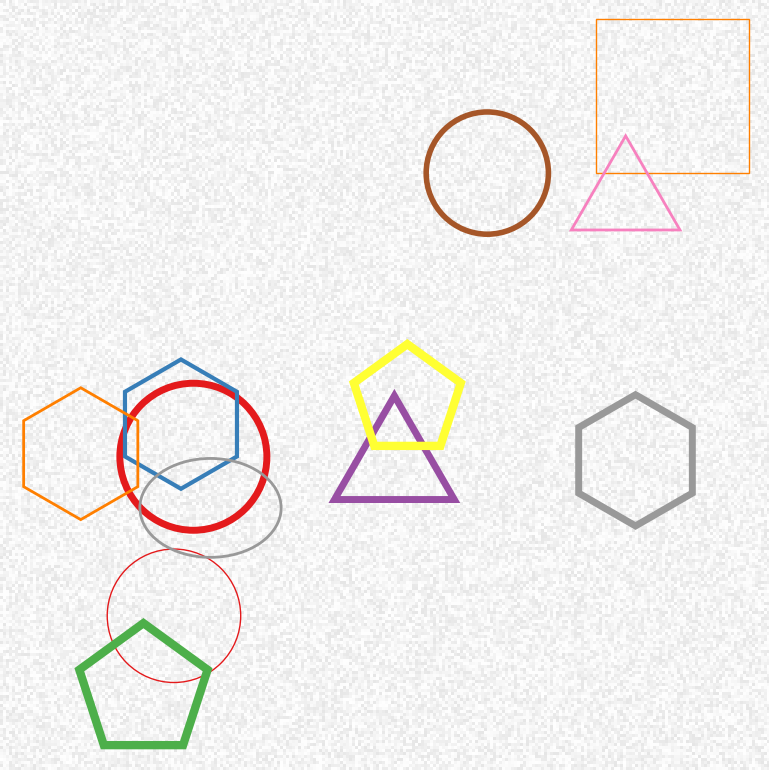[{"shape": "circle", "thickness": 0.5, "radius": 0.43, "center": [0.226, 0.2]}, {"shape": "circle", "thickness": 2.5, "radius": 0.48, "center": [0.251, 0.407]}, {"shape": "hexagon", "thickness": 1.5, "radius": 0.42, "center": [0.235, 0.449]}, {"shape": "pentagon", "thickness": 3, "radius": 0.44, "center": [0.186, 0.103]}, {"shape": "triangle", "thickness": 2.5, "radius": 0.45, "center": [0.512, 0.396]}, {"shape": "square", "thickness": 0.5, "radius": 0.5, "center": [0.874, 0.875]}, {"shape": "hexagon", "thickness": 1, "radius": 0.43, "center": [0.105, 0.411]}, {"shape": "pentagon", "thickness": 3, "radius": 0.37, "center": [0.529, 0.48]}, {"shape": "circle", "thickness": 2, "radius": 0.4, "center": [0.633, 0.775]}, {"shape": "triangle", "thickness": 1, "radius": 0.41, "center": [0.813, 0.742]}, {"shape": "hexagon", "thickness": 2.5, "radius": 0.43, "center": [0.825, 0.402]}, {"shape": "oval", "thickness": 1, "radius": 0.46, "center": [0.273, 0.34]}]